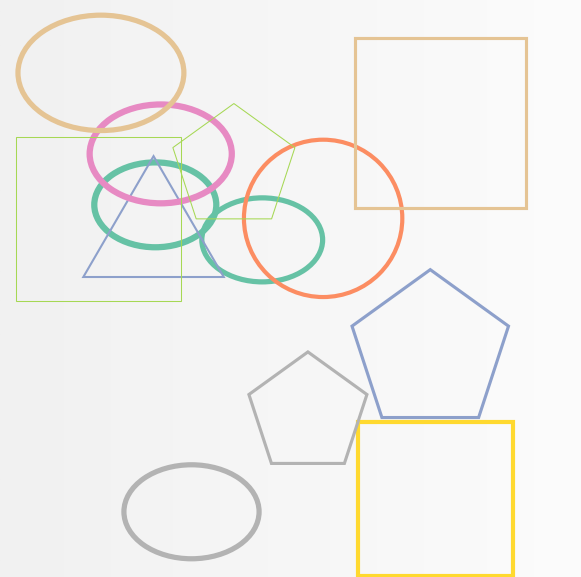[{"shape": "oval", "thickness": 2.5, "radius": 0.52, "center": [0.451, 0.584]}, {"shape": "oval", "thickness": 3, "radius": 0.52, "center": [0.267, 0.644]}, {"shape": "circle", "thickness": 2, "radius": 0.68, "center": [0.556, 0.621]}, {"shape": "triangle", "thickness": 1, "radius": 0.7, "center": [0.264, 0.589]}, {"shape": "pentagon", "thickness": 1.5, "radius": 0.71, "center": [0.74, 0.391]}, {"shape": "oval", "thickness": 3, "radius": 0.61, "center": [0.277, 0.733]}, {"shape": "pentagon", "thickness": 0.5, "radius": 0.55, "center": [0.402, 0.709]}, {"shape": "square", "thickness": 0.5, "radius": 0.71, "center": [0.17, 0.62]}, {"shape": "square", "thickness": 2, "radius": 0.67, "center": [0.749, 0.135]}, {"shape": "oval", "thickness": 2.5, "radius": 0.71, "center": [0.174, 0.873]}, {"shape": "square", "thickness": 1.5, "radius": 0.74, "center": [0.758, 0.786]}, {"shape": "pentagon", "thickness": 1.5, "radius": 0.53, "center": [0.53, 0.283]}, {"shape": "oval", "thickness": 2.5, "radius": 0.58, "center": [0.329, 0.113]}]